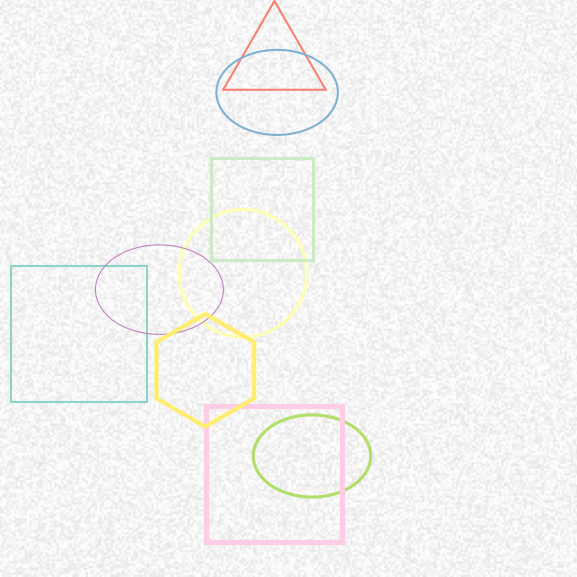[{"shape": "square", "thickness": 1, "radius": 0.59, "center": [0.137, 0.421]}, {"shape": "circle", "thickness": 1.5, "radius": 0.55, "center": [0.421, 0.526]}, {"shape": "triangle", "thickness": 1, "radius": 0.51, "center": [0.475, 0.895]}, {"shape": "oval", "thickness": 1, "radius": 0.53, "center": [0.48, 0.839]}, {"shape": "oval", "thickness": 1.5, "radius": 0.51, "center": [0.54, 0.21]}, {"shape": "square", "thickness": 2.5, "radius": 0.59, "center": [0.475, 0.178]}, {"shape": "oval", "thickness": 0.5, "radius": 0.55, "center": [0.276, 0.498]}, {"shape": "square", "thickness": 1.5, "radius": 0.44, "center": [0.454, 0.637]}, {"shape": "hexagon", "thickness": 2, "radius": 0.49, "center": [0.356, 0.358]}]